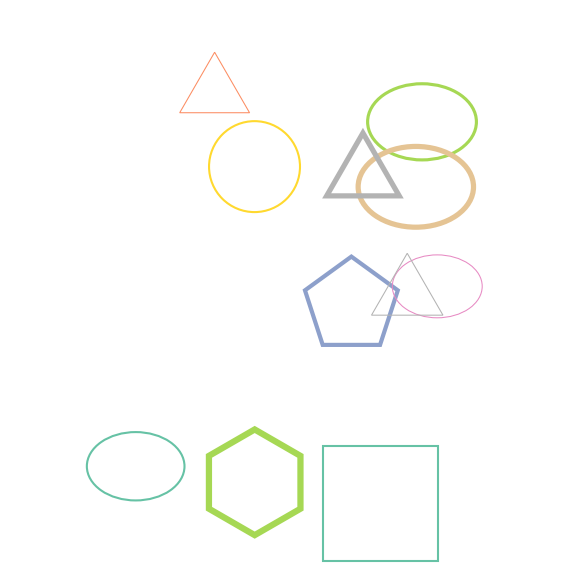[{"shape": "square", "thickness": 1, "radius": 0.5, "center": [0.658, 0.127]}, {"shape": "oval", "thickness": 1, "radius": 0.42, "center": [0.235, 0.192]}, {"shape": "triangle", "thickness": 0.5, "radius": 0.35, "center": [0.372, 0.839]}, {"shape": "pentagon", "thickness": 2, "radius": 0.42, "center": [0.608, 0.47]}, {"shape": "oval", "thickness": 0.5, "radius": 0.39, "center": [0.757, 0.503]}, {"shape": "hexagon", "thickness": 3, "radius": 0.46, "center": [0.441, 0.164]}, {"shape": "oval", "thickness": 1.5, "radius": 0.47, "center": [0.731, 0.788]}, {"shape": "circle", "thickness": 1, "radius": 0.39, "center": [0.441, 0.711]}, {"shape": "oval", "thickness": 2.5, "radius": 0.5, "center": [0.72, 0.676]}, {"shape": "triangle", "thickness": 0.5, "radius": 0.36, "center": [0.705, 0.489]}, {"shape": "triangle", "thickness": 2.5, "radius": 0.36, "center": [0.628, 0.696]}]